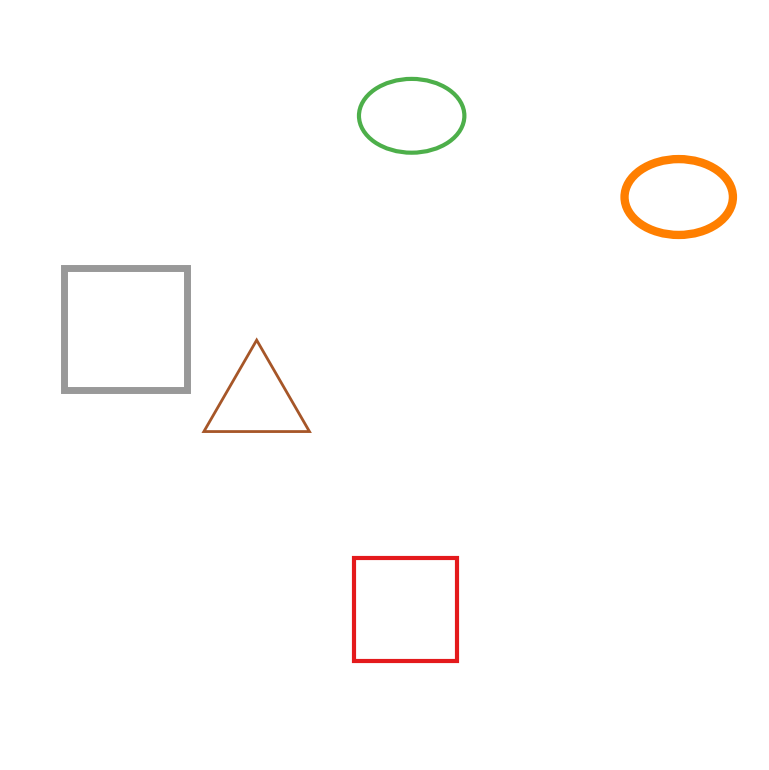[{"shape": "square", "thickness": 1.5, "radius": 0.33, "center": [0.527, 0.209]}, {"shape": "oval", "thickness": 1.5, "radius": 0.34, "center": [0.535, 0.85]}, {"shape": "oval", "thickness": 3, "radius": 0.35, "center": [0.881, 0.744]}, {"shape": "triangle", "thickness": 1, "radius": 0.4, "center": [0.333, 0.479]}, {"shape": "square", "thickness": 2.5, "radius": 0.4, "center": [0.163, 0.573]}]